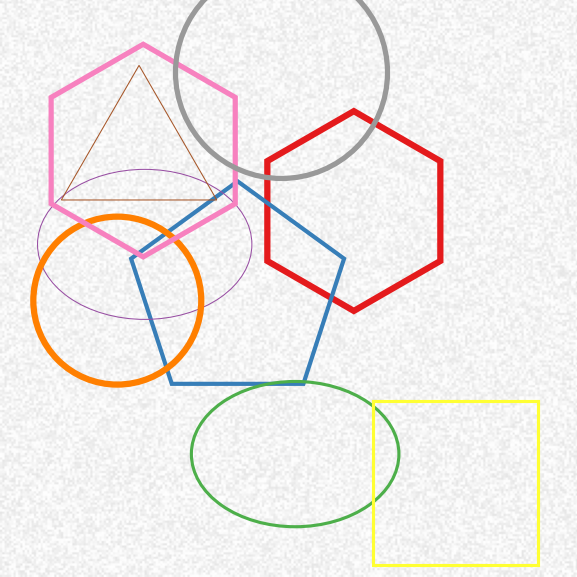[{"shape": "hexagon", "thickness": 3, "radius": 0.86, "center": [0.613, 0.634]}, {"shape": "pentagon", "thickness": 2, "radius": 0.97, "center": [0.411, 0.491]}, {"shape": "oval", "thickness": 1.5, "radius": 0.9, "center": [0.511, 0.213]}, {"shape": "oval", "thickness": 0.5, "radius": 0.93, "center": [0.251, 0.576]}, {"shape": "circle", "thickness": 3, "radius": 0.73, "center": [0.203, 0.479]}, {"shape": "square", "thickness": 1.5, "radius": 0.71, "center": [0.789, 0.163]}, {"shape": "triangle", "thickness": 0.5, "radius": 0.78, "center": [0.241, 0.731]}, {"shape": "hexagon", "thickness": 2.5, "radius": 0.92, "center": [0.248, 0.738]}, {"shape": "circle", "thickness": 2.5, "radius": 0.92, "center": [0.487, 0.874]}]